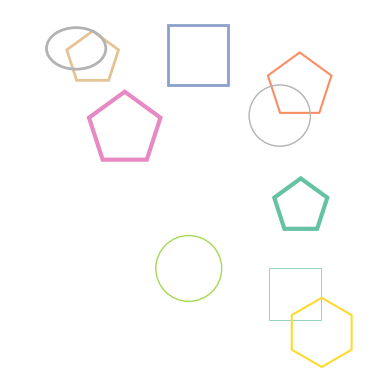[{"shape": "square", "thickness": 0.5, "radius": 0.34, "center": [0.767, 0.236]}, {"shape": "pentagon", "thickness": 3, "radius": 0.36, "center": [0.781, 0.464]}, {"shape": "pentagon", "thickness": 1.5, "radius": 0.43, "center": [0.778, 0.777]}, {"shape": "square", "thickness": 2, "radius": 0.39, "center": [0.514, 0.857]}, {"shape": "pentagon", "thickness": 3, "radius": 0.49, "center": [0.324, 0.664]}, {"shape": "circle", "thickness": 1, "radius": 0.43, "center": [0.49, 0.303]}, {"shape": "hexagon", "thickness": 1.5, "radius": 0.45, "center": [0.836, 0.137]}, {"shape": "pentagon", "thickness": 2, "radius": 0.35, "center": [0.241, 0.849]}, {"shape": "circle", "thickness": 1, "radius": 0.4, "center": [0.727, 0.7]}, {"shape": "oval", "thickness": 2, "radius": 0.39, "center": [0.198, 0.874]}]